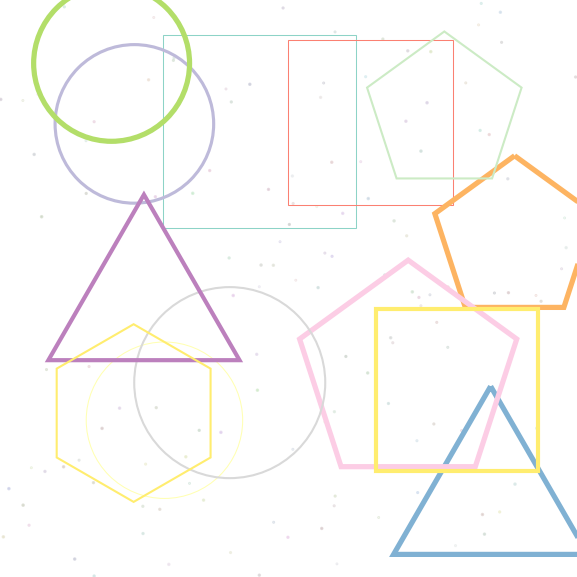[{"shape": "square", "thickness": 0.5, "radius": 0.84, "center": [0.449, 0.772]}, {"shape": "circle", "thickness": 0.5, "radius": 0.68, "center": [0.285, 0.271]}, {"shape": "circle", "thickness": 1.5, "radius": 0.69, "center": [0.233, 0.785]}, {"shape": "square", "thickness": 0.5, "radius": 0.71, "center": [0.641, 0.786]}, {"shape": "triangle", "thickness": 2.5, "radius": 0.97, "center": [0.85, 0.136]}, {"shape": "pentagon", "thickness": 2.5, "radius": 0.73, "center": [0.891, 0.584]}, {"shape": "circle", "thickness": 2.5, "radius": 0.67, "center": [0.193, 0.889]}, {"shape": "pentagon", "thickness": 2.5, "radius": 0.99, "center": [0.707, 0.351]}, {"shape": "circle", "thickness": 1, "radius": 0.83, "center": [0.398, 0.337]}, {"shape": "triangle", "thickness": 2, "radius": 0.96, "center": [0.249, 0.471]}, {"shape": "pentagon", "thickness": 1, "radius": 0.7, "center": [0.769, 0.804]}, {"shape": "hexagon", "thickness": 1, "radius": 0.77, "center": [0.231, 0.284]}, {"shape": "square", "thickness": 2, "radius": 0.7, "center": [0.791, 0.325]}]